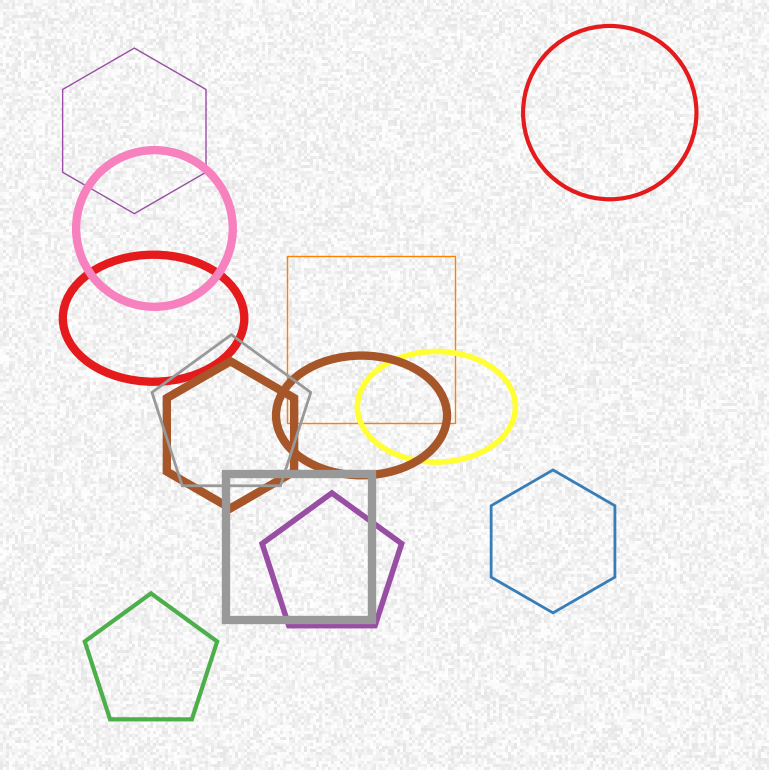[{"shape": "oval", "thickness": 3, "radius": 0.59, "center": [0.199, 0.587]}, {"shape": "circle", "thickness": 1.5, "radius": 0.56, "center": [0.792, 0.854]}, {"shape": "hexagon", "thickness": 1, "radius": 0.46, "center": [0.718, 0.297]}, {"shape": "pentagon", "thickness": 1.5, "radius": 0.45, "center": [0.196, 0.139]}, {"shape": "hexagon", "thickness": 0.5, "radius": 0.54, "center": [0.174, 0.83]}, {"shape": "pentagon", "thickness": 2, "radius": 0.48, "center": [0.431, 0.265]}, {"shape": "square", "thickness": 0.5, "radius": 0.54, "center": [0.482, 0.559]}, {"shape": "oval", "thickness": 2, "radius": 0.51, "center": [0.567, 0.472]}, {"shape": "hexagon", "thickness": 3, "radius": 0.48, "center": [0.299, 0.435]}, {"shape": "oval", "thickness": 3, "radius": 0.56, "center": [0.47, 0.46]}, {"shape": "circle", "thickness": 3, "radius": 0.51, "center": [0.201, 0.703]}, {"shape": "square", "thickness": 3, "radius": 0.47, "center": [0.388, 0.289]}, {"shape": "pentagon", "thickness": 1, "radius": 0.54, "center": [0.3, 0.457]}]